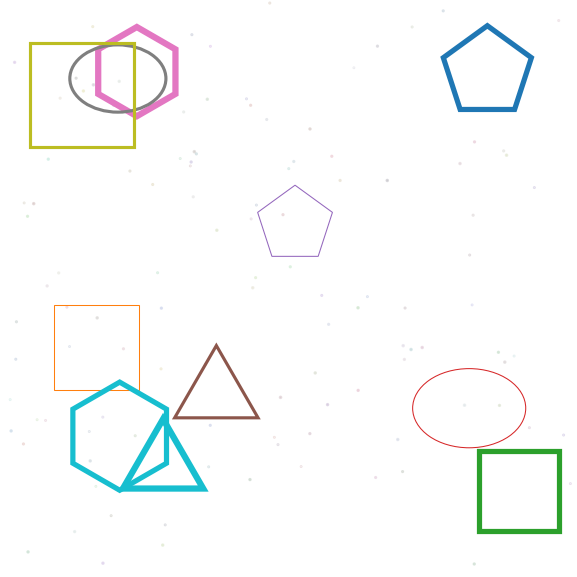[{"shape": "pentagon", "thickness": 2.5, "radius": 0.4, "center": [0.844, 0.874]}, {"shape": "square", "thickness": 0.5, "radius": 0.37, "center": [0.167, 0.398]}, {"shape": "square", "thickness": 2.5, "radius": 0.35, "center": [0.899, 0.149]}, {"shape": "oval", "thickness": 0.5, "radius": 0.49, "center": [0.812, 0.292]}, {"shape": "pentagon", "thickness": 0.5, "radius": 0.34, "center": [0.511, 0.61]}, {"shape": "triangle", "thickness": 1.5, "radius": 0.42, "center": [0.375, 0.317]}, {"shape": "hexagon", "thickness": 3, "radius": 0.39, "center": [0.237, 0.875]}, {"shape": "oval", "thickness": 1.5, "radius": 0.42, "center": [0.204, 0.863]}, {"shape": "square", "thickness": 1.5, "radius": 0.45, "center": [0.141, 0.835]}, {"shape": "triangle", "thickness": 3, "radius": 0.4, "center": [0.282, 0.193]}, {"shape": "hexagon", "thickness": 2.5, "radius": 0.47, "center": [0.207, 0.244]}]